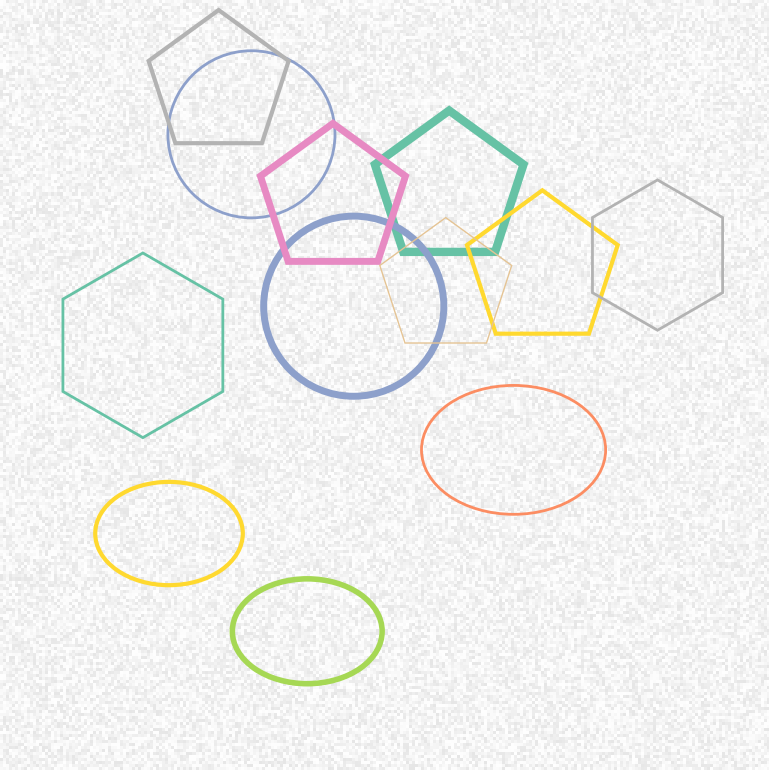[{"shape": "hexagon", "thickness": 1, "radius": 0.6, "center": [0.186, 0.552]}, {"shape": "pentagon", "thickness": 3, "radius": 0.51, "center": [0.583, 0.755]}, {"shape": "oval", "thickness": 1, "radius": 0.6, "center": [0.667, 0.416]}, {"shape": "circle", "thickness": 1, "radius": 0.54, "center": [0.327, 0.826]}, {"shape": "circle", "thickness": 2.5, "radius": 0.58, "center": [0.459, 0.602]}, {"shape": "pentagon", "thickness": 2.5, "radius": 0.5, "center": [0.432, 0.741]}, {"shape": "oval", "thickness": 2, "radius": 0.49, "center": [0.399, 0.18]}, {"shape": "oval", "thickness": 1.5, "radius": 0.48, "center": [0.219, 0.307]}, {"shape": "pentagon", "thickness": 1.5, "radius": 0.51, "center": [0.704, 0.65]}, {"shape": "pentagon", "thickness": 0.5, "radius": 0.45, "center": [0.579, 0.627]}, {"shape": "pentagon", "thickness": 1.5, "radius": 0.48, "center": [0.284, 0.891]}, {"shape": "hexagon", "thickness": 1, "radius": 0.49, "center": [0.854, 0.669]}]